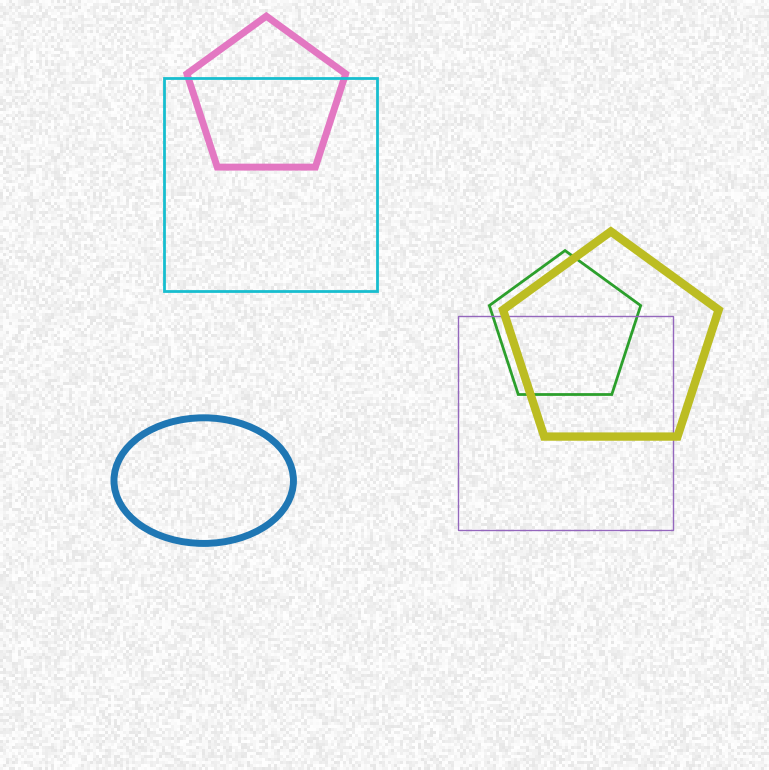[{"shape": "oval", "thickness": 2.5, "radius": 0.58, "center": [0.265, 0.376]}, {"shape": "pentagon", "thickness": 1, "radius": 0.52, "center": [0.734, 0.571]}, {"shape": "square", "thickness": 0.5, "radius": 0.69, "center": [0.734, 0.45]}, {"shape": "pentagon", "thickness": 2.5, "radius": 0.54, "center": [0.346, 0.871]}, {"shape": "pentagon", "thickness": 3, "radius": 0.74, "center": [0.793, 0.552]}, {"shape": "square", "thickness": 1, "radius": 0.69, "center": [0.352, 0.76]}]